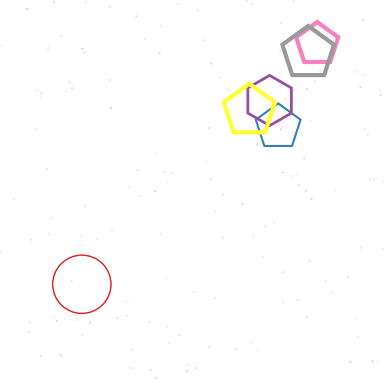[{"shape": "circle", "thickness": 1, "radius": 0.38, "center": [0.213, 0.262]}, {"shape": "pentagon", "thickness": 1.5, "radius": 0.31, "center": [0.723, 0.67]}, {"shape": "hexagon", "thickness": 2, "radius": 0.33, "center": [0.7, 0.739]}, {"shape": "pentagon", "thickness": 3, "radius": 0.35, "center": [0.648, 0.713]}, {"shape": "pentagon", "thickness": 3, "radius": 0.29, "center": [0.824, 0.885]}, {"shape": "pentagon", "thickness": 3, "radius": 0.35, "center": [0.801, 0.862]}]